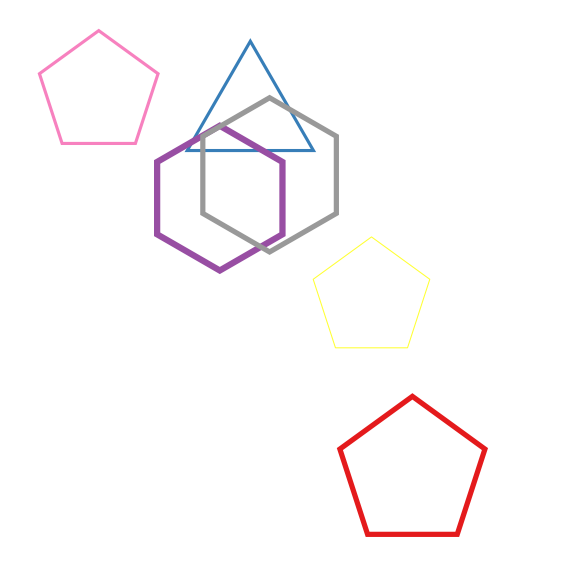[{"shape": "pentagon", "thickness": 2.5, "radius": 0.66, "center": [0.714, 0.181]}, {"shape": "triangle", "thickness": 1.5, "radius": 0.63, "center": [0.433, 0.802]}, {"shape": "hexagon", "thickness": 3, "radius": 0.63, "center": [0.381, 0.656]}, {"shape": "pentagon", "thickness": 0.5, "radius": 0.53, "center": [0.643, 0.483]}, {"shape": "pentagon", "thickness": 1.5, "radius": 0.54, "center": [0.171, 0.838]}, {"shape": "hexagon", "thickness": 2.5, "radius": 0.67, "center": [0.467, 0.696]}]